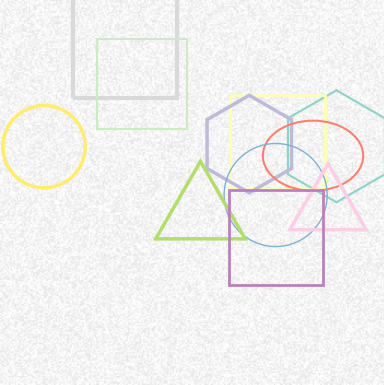[{"shape": "hexagon", "thickness": 1.5, "radius": 0.73, "center": [0.874, 0.62]}, {"shape": "square", "thickness": 2, "radius": 0.62, "center": [0.72, 0.631]}, {"shape": "hexagon", "thickness": 2.5, "radius": 0.63, "center": [0.648, 0.626]}, {"shape": "oval", "thickness": 1.5, "radius": 0.65, "center": [0.813, 0.595]}, {"shape": "circle", "thickness": 1, "radius": 0.67, "center": [0.716, 0.493]}, {"shape": "triangle", "thickness": 2.5, "radius": 0.67, "center": [0.521, 0.447]}, {"shape": "triangle", "thickness": 2.5, "radius": 0.57, "center": [0.852, 0.461]}, {"shape": "square", "thickness": 3, "radius": 0.68, "center": [0.325, 0.88]}, {"shape": "square", "thickness": 2, "radius": 0.61, "center": [0.717, 0.383]}, {"shape": "square", "thickness": 1.5, "radius": 0.59, "center": [0.37, 0.781]}, {"shape": "circle", "thickness": 2.5, "radius": 0.53, "center": [0.115, 0.619]}]